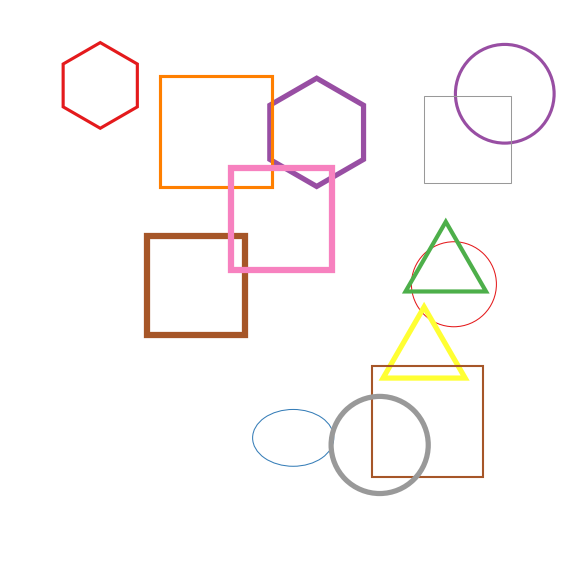[{"shape": "hexagon", "thickness": 1.5, "radius": 0.37, "center": [0.174, 0.851]}, {"shape": "circle", "thickness": 0.5, "radius": 0.37, "center": [0.786, 0.507]}, {"shape": "oval", "thickness": 0.5, "radius": 0.35, "center": [0.508, 0.241]}, {"shape": "triangle", "thickness": 2, "radius": 0.4, "center": [0.772, 0.535]}, {"shape": "hexagon", "thickness": 2.5, "radius": 0.47, "center": [0.548, 0.77]}, {"shape": "circle", "thickness": 1.5, "radius": 0.43, "center": [0.874, 0.837]}, {"shape": "square", "thickness": 1.5, "radius": 0.48, "center": [0.374, 0.771]}, {"shape": "triangle", "thickness": 2.5, "radius": 0.41, "center": [0.734, 0.386]}, {"shape": "square", "thickness": 1, "radius": 0.48, "center": [0.74, 0.269]}, {"shape": "square", "thickness": 3, "radius": 0.43, "center": [0.339, 0.505]}, {"shape": "square", "thickness": 3, "radius": 0.44, "center": [0.487, 0.619]}, {"shape": "circle", "thickness": 2.5, "radius": 0.42, "center": [0.657, 0.229]}, {"shape": "square", "thickness": 0.5, "radius": 0.38, "center": [0.809, 0.757]}]